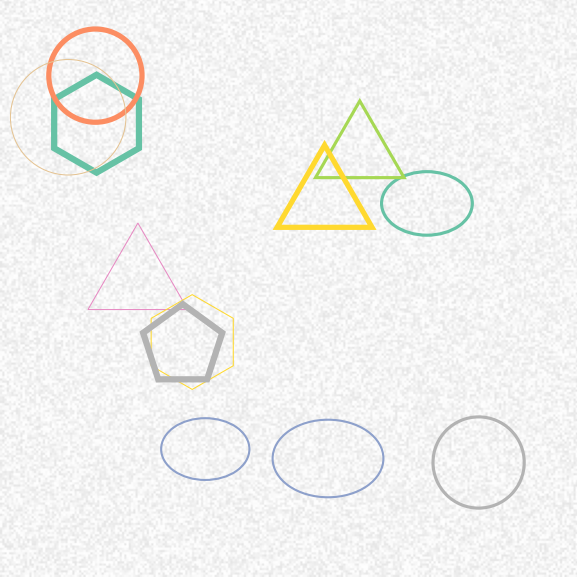[{"shape": "hexagon", "thickness": 3, "radius": 0.42, "center": [0.167, 0.785]}, {"shape": "oval", "thickness": 1.5, "radius": 0.39, "center": [0.739, 0.647]}, {"shape": "circle", "thickness": 2.5, "radius": 0.4, "center": [0.165, 0.868]}, {"shape": "oval", "thickness": 1, "radius": 0.38, "center": [0.355, 0.222]}, {"shape": "oval", "thickness": 1, "radius": 0.48, "center": [0.568, 0.205]}, {"shape": "triangle", "thickness": 0.5, "radius": 0.5, "center": [0.239, 0.513]}, {"shape": "triangle", "thickness": 1.5, "radius": 0.44, "center": [0.623, 0.736]}, {"shape": "triangle", "thickness": 2.5, "radius": 0.47, "center": [0.562, 0.653]}, {"shape": "hexagon", "thickness": 0.5, "radius": 0.41, "center": [0.333, 0.407]}, {"shape": "circle", "thickness": 0.5, "radius": 0.5, "center": [0.118, 0.796]}, {"shape": "circle", "thickness": 1.5, "radius": 0.39, "center": [0.829, 0.198]}, {"shape": "pentagon", "thickness": 3, "radius": 0.36, "center": [0.316, 0.401]}]